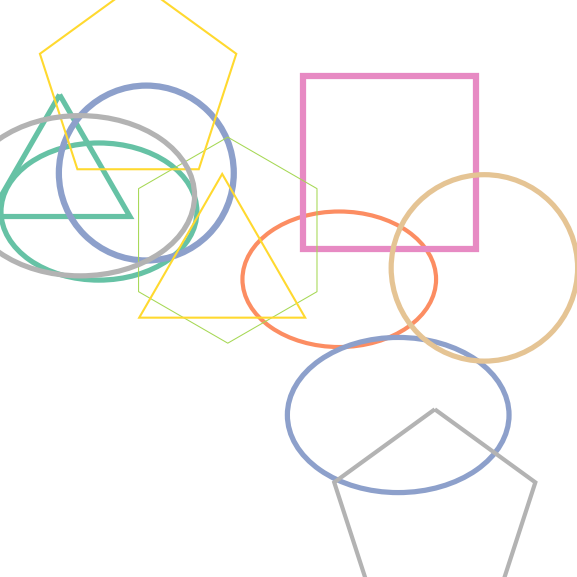[{"shape": "triangle", "thickness": 2.5, "radius": 0.7, "center": [0.103, 0.695]}, {"shape": "oval", "thickness": 2.5, "radius": 0.85, "center": [0.171, 0.633]}, {"shape": "oval", "thickness": 2, "radius": 0.84, "center": [0.587, 0.516]}, {"shape": "circle", "thickness": 3, "radius": 0.76, "center": [0.253, 0.699]}, {"shape": "oval", "thickness": 2.5, "radius": 0.96, "center": [0.69, 0.281]}, {"shape": "square", "thickness": 3, "radius": 0.75, "center": [0.675, 0.718]}, {"shape": "hexagon", "thickness": 0.5, "radius": 0.89, "center": [0.394, 0.583]}, {"shape": "pentagon", "thickness": 1, "radius": 0.89, "center": [0.239, 0.851]}, {"shape": "triangle", "thickness": 1, "radius": 0.83, "center": [0.385, 0.532]}, {"shape": "circle", "thickness": 2.5, "radius": 0.81, "center": [0.839, 0.535]}, {"shape": "pentagon", "thickness": 2, "radius": 0.92, "center": [0.753, 0.107]}, {"shape": "oval", "thickness": 2.5, "radius": 0.99, "center": [0.139, 0.66]}]